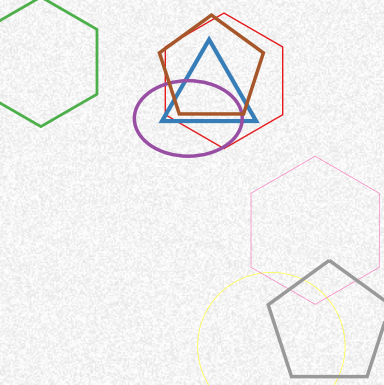[{"shape": "hexagon", "thickness": 1, "radius": 0.88, "center": [0.582, 0.79]}, {"shape": "triangle", "thickness": 3, "radius": 0.71, "center": [0.543, 0.756]}, {"shape": "hexagon", "thickness": 2, "radius": 0.84, "center": [0.106, 0.839]}, {"shape": "oval", "thickness": 2.5, "radius": 0.7, "center": [0.489, 0.692]}, {"shape": "circle", "thickness": 0.5, "radius": 0.96, "center": [0.705, 0.101]}, {"shape": "pentagon", "thickness": 2.5, "radius": 0.71, "center": [0.549, 0.819]}, {"shape": "hexagon", "thickness": 0.5, "radius": 0.96, "center": [0.819, 0.402]}, {"shape": "pentagon", "thickness": 2.5, "radius": 0.83, "center": [0.855, 0.157]}]